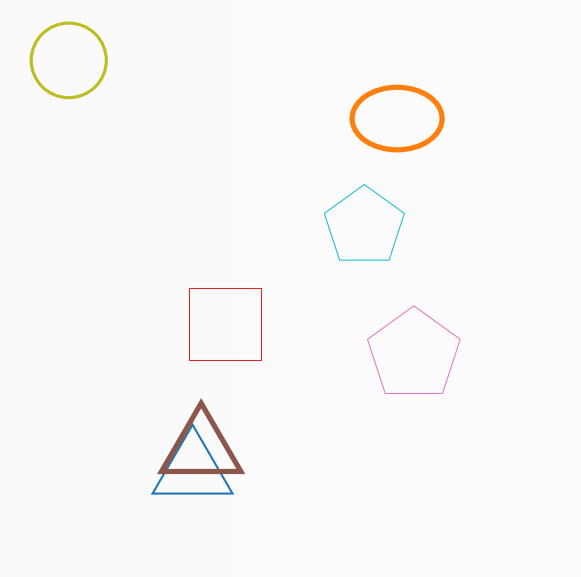[{"shape": "triangle", "thickness": 1, "radius": 0.4, "center": [0.331, 0.184]}, {"shape": "oval", "thickness": 2.5, "radius": 0.39, "center": [0.683, 0.794]}, {"shape": "square", "thickness": 0.5, "radius": 0.31, "center": [0.387, 0.438]}, {"shape": "triangle", "thickness": 2.5, "radius": 0.39, "center": [0.346, 0.222]}, {"shape": "pentagon", "thickness": 0.5, "radius": 0.42, "center": [0.712, 0.386]}, {"shape": "circle", "thickness": 1.5, "radius": 0.32, "center": [0.118, 0.895]}, {"shape": "pentagon", "thickness": 0.5, "radius": 0.36, "center": [0.627, 0.607]}]